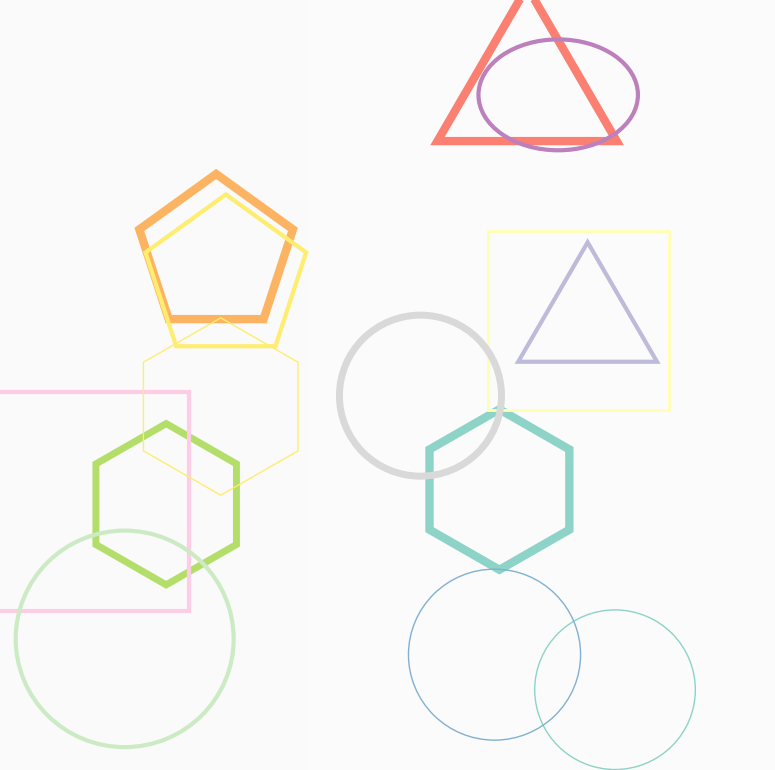[{"shape": "circle", "thickness": 0.5, "radius": 0.52, "center": [0.794, 0.104]}, {"shape": "hexagon", "thickness": 3, "radius": 0.52, "center": [0.644, 0.364]}, {"shape": "square", "thickness": 1, "radius": 0.58, "center": [0.746, 0.584]}, {"shape": "triangle", "thickness": 1.5, "radius": 0.52, "center": [0.758, 0.582]}, {"shape": "triangle", "thickness": 3, "radius": 0.67, "center": [0.68, 0.884]}, {"shape": "circle", "thickness": 0.5, "radius": 0.56, "center": [0.638, 0.15]}, {"shape": "pentagon", "thickness": 3, "radius": 0.52, "center": [0.279, 0.67]}, {"shape": "hexagon", "thickness": 2.5, "radius": 0.52, "center": [0.214, 0.345]}, {"shape": "square", "thickness": 1.5, "radius": 0.71, "center": [0.102, 0.349]}, {"shape": "circle", "thickness": 2.5, "radius": 0.52, "center": [0.543, 0.486]}, {"shape": "oval", "thickness": 1.5, "radius": 0.51, "center": [0.72, 0.877]}, {"shape": "circle", "thickness": 1.5, "radius": 0.7, "center": [0.161, 0.17]}, {"shape": "pentagon", "thickness": 1.5, "radius": 0.54, "center": [0.291, 0.638]}, {"shape": "hexagon", "thickness": 0.5, "radius": 0.58, "center": [0.285, 0.472]}]